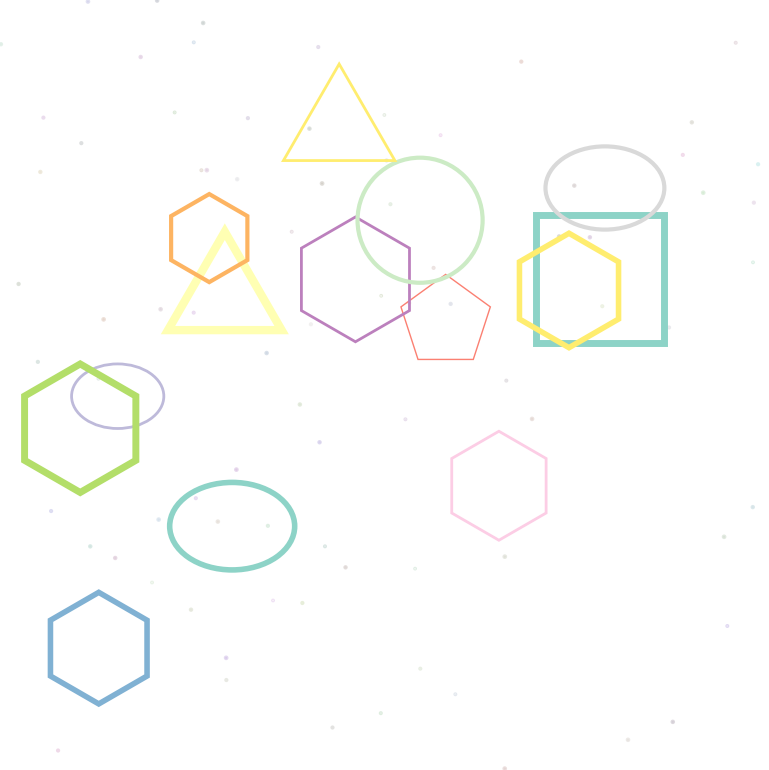[{"shape": "square", "thickness": 2.5, "radius": 0.42, "center": [0.779, 0.638]}, {"shape": "oval", "thickness": 2, "radius": 0.41, "center": [0.302, 0.317]}, {"shape": "triangle", "thickness": 3, "radius": 0.43, "center": [0.292, 0.614]}, {"shape": "oval", "thickness": 1, "radius": 0.3, "center": [0.153, 0.485]}, {"shape": "pentagon", "thickness": 0.5, "radius": 0.31, "center": [0.579, 0.583]}, {"shape": "hexagon", "thickness": 2, "radius": 0.36, "center": [0.128, 0.158]}, {"shape": "hexagon", "thickness": 1.5, "radius": 0.29, "center": [0.272, 0.691]}, {"shape": "hexagon", "thickness": 2.5, "radius": 0.42, "center": [0.104, 0.444]}, {"shape": "hexagon", "thickness": 1, "radius": 0.35, "center": [0.648, 0.369]}, {"shape": "oval", "thickness": 1.5, "radius": 0.39, "center": [0.786, 0.756]}, {"shape": "hexagon", "thickness": 1, "radius": 0.41, "center": [0.462, 0.637]}, {"shape": "circle", "thickness": 1.5, "radius": 0.41, "center": [0.546, 0.714]}, {"shape": "hexagon", "thickness": 2, "radius": 0.37, "center": [0.739, 0.623]}, {"shape": "triangle", "thickness": 1, "radius": 0.42, "center": [0.44, 0.833]}]